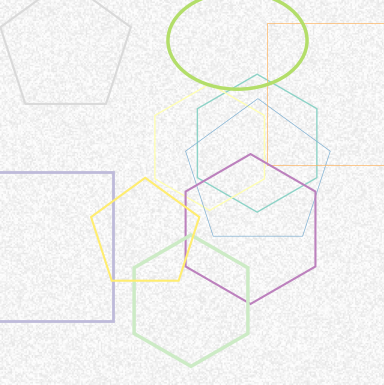[{"shape": "hexagon", "thickness": 1, "radius": 0.9, "center": [0.668, 0.628]}, {"shape": "hexagon", "thickness": 1, "radius": 0.82, "center": [0.545, 0.618]}, {"shape": "square", "thickness": 2, "radius": 0.97, "center": [0.101, 0.36]}, {"shape": "pentagon", "thickness": 0.5, "radius": 0.99, "center": [0.67, 0.546]}, {"shape": "square", "thickness": 0.5, "radius": 0.92, "center": [0.878, 0.756]}, {"shape": "oval", "thickness": 2.5, "radius": 0.9, "center": [0.617, 0.895]}, {"shape": "pentagon", "thickness": 1.5, "radius": 0.89, "center": [0.17, 0.874]}, {"shape": "hexagon", "thickness": 1.5, "radius": 0.97, "center": [0.651, 0.405]}, {"shape": "hexagon", "thickness": 2.5, "radius": 0.85, "center": [0.496, 0.219]}, {"shape": "pentagon", "thickness": 1.5, "radius": 0.74, "center": [0.377, 0.39]}]